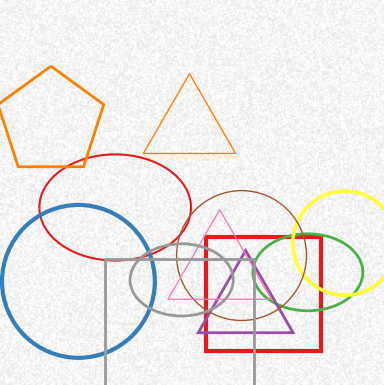[{"shape": "oval", "thickness": 1.5, "radius": 0.98, "center": [0.299, 0.461]}, {"shape": "square", "thickness": 3, "radius": 0.74, "center": [0.685, 0.236]}, {"shape": "circle", "thickness": 3, "radius": 0.99, "center": [0.204, 0.269]}, {"shape": "oval", "thickness": 2, "radius": 0.71, "center": [0.8, 0.293]}, {"shape": "triangle", "thickness": 2, "radius": 0.71, "center": [0.638, 0.207]}, {"shape": "triangle", "thickness": 1, "radius": 0.69, "center": [0.492, 0.671]}, {"shape": "pentagon", "thickness": 2, "radius": 0.72, "center": [0.132, 0.684]}, {"shape": "circle", "thickness": 2.5, "radius": 0.68, "center": [0.896, 0.368]}, {"shape": "circle", "thickness": 1, "radius": 0.84, "center": [0.627, 0.336]}, {"shape": "triangle", "thickness": 1, "radius": 0.78, "center": [0.571, 0.3]}, {"shape": "square", "thickness": 2, "radius": 0.96, "center": [0.467, 0.135]}, {"shape": "oval", "thickness": 2, "radius": 0.67, "center": [0.472, 0.273]}]